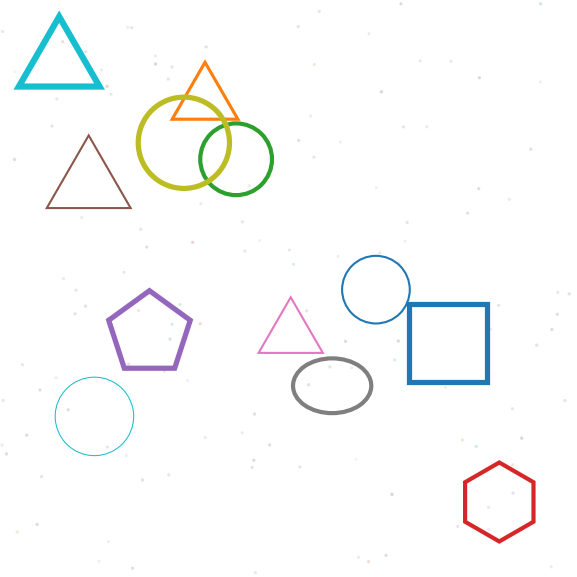[{"shape": "square", "thickness": 2.5, "radius": 0.34, "center": [0.776, 0.405]}, {"shape": "circle", "thickness": 1, "radius": 0.29, "center": [0.651, 0.498]}, {"shape": "triangle", "thickness": 1.5, "radius": 0.33, "center": [0.355, 0.826]}, {"shape": "circle", "thickness": 2, "radius": 0.31, "center": [0.409, 0.723]}, {"shape": "hexagon", "thickness": 2, "radius": 0.34, "center": [0.865, 0.13]}, {"shape": "pentagon", "thickness": 2.5, "radius": 0.37, "center": [0.259, 0.422]}, {"shape": "triangle", "thickness": 1, "radius": 0.42, "center": [0.154, 0.681]}, {"shape": "triangle", "thickness": 1, "radius": 0.32, "center": [0.503, 0.42]}, {"shape": "oval", "thickness": 2, "radius": 0.34, "center": [0.575, 0.331]}, {"shape": "circle", "thickness": 2.5, "radius": 0.4, "center": [0.318, 0.752]}, {"shape": "triangle", "thickness": 3, "radius": 0.4, "center": [0.103, 0.89]}, {"shape": "circle", "thickness": 0.5, "radius": 0.34, "center": [0.164, 0.278]}]